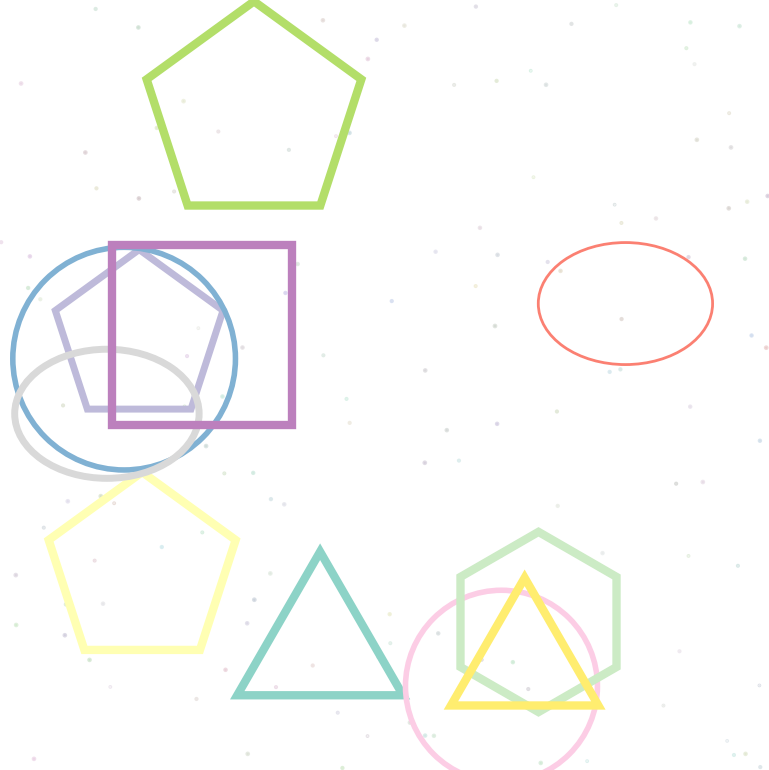[{"shape": "triangle", "thickness": 3, "radius": 0.62, "center": [0.416, 0.159]}, {"shape": "pentagon", "thickness": 3, "radius": 0.64, "center": [0.185, 0.259]}, {"shape": "pentagon", "thickness": 2.5, "radius": 0.57, "center": [0.181, 0.561]}, {"shape": "oval", "thickness": 1, "radius": 0.57, "center": [0.812, 0.606]}, {"shape": "circle", "thickness": 2, "radius": 0.72, "center": [0.161, 0.534]}, {"shape": "pentagon", "thickness": 3, "radius": 0.73, "center": [0.33, 0.852]}, {"shape": "circle", "thickness": 2, "radius": 0.62, "center": [0.651, 0.109]}, {"shape": "oval", "thickness": 2.5, "radius": 0.6, "center": [0.139, 0.463]}, {"shape": "square", "thickness": 3, "radius": 0.58, "center": [0.263, 0.566]}, {"shape": "hexagon", "thickness": 3, "radius": 0.58, "center": [0.699, 0.192]}, {"shape": "triangle", "thickness": 3, "radius": 0.55, "center": [0.681, 0.139]}]